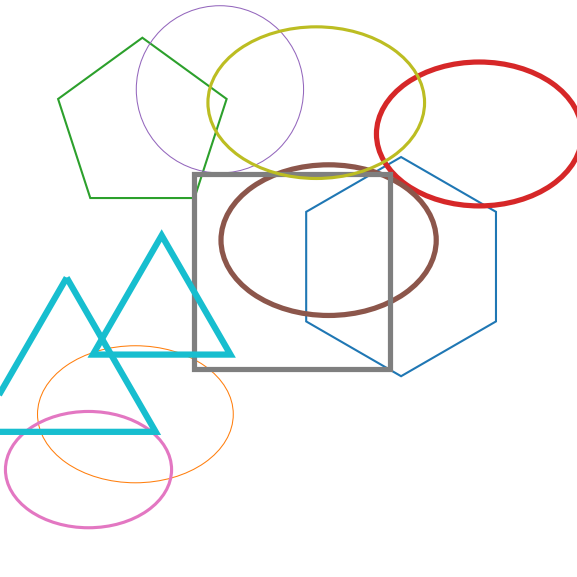[{"shape": "hexagon", "thickness": 1, "radius": 0.95, "center": [0.695, 0.537]}, {"shape": "oval", "thickness": 0.5, "radius": 0.85, "center": [0.234, 0.282]}, {"shape": "pentagon", "thickness": 1, "radius": 0.77, "center": [0.247, 0.78]}, {"shape": "oval", "thickness": 2.5, "radius": 0.89, "center": [0.83, 0.767]}, {"shape": "circle", "thickness": 0.5, "radius": 0.72, "center": [0.381, 0.844]}, {"shape": "oval", "thickness": 2.5, "radius": 0.93, "center": [0.569, 0.583]}, {"shape": "oval", "thickness": 1.5, "radius": 0.72, "center": [0.153, 0.186]}, {"shape": "square", "thickness": 2.5, "radius": 0.85, "center": [0.506, 0.529]}, {"shape": "oval", "thickness": 1.5, "radius": 0.94, "center": [0.548, 0.821]}, {"shape": "triangle", "thickness": 3, "radius": 0.89, "center": [0.115, 0.34]}, {"shape": "triangle", "thickness": 3, "radius": 0.69, "center": [0.28, 0.454]}]